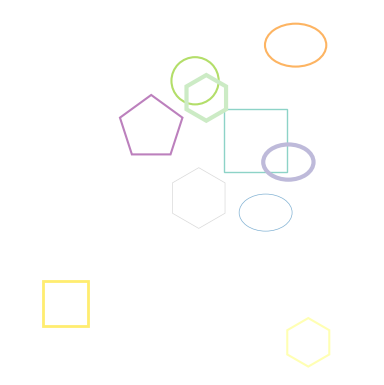[{"shape": "square", "thickness": 1, "radius": 0.41, "center": [0.663, 0.634]}, {"shape": "hexagon", "thickness": 1.5, "radius": 0.32, "center": [0.801, 0.111]}, {"shape": "oval", "thickness": 3, "radius": 0.33, "center": [0.749, 0.579]}, {"shape": "oval", "thickness": 0.5, "radius": 0.34, "center": [0.69, 0.448]}, {"shape": "oval", "thickness": 1.5, "radius": 0.4, "center": [0.768, 0.883]}, {"shape": "circle", "thickness": 1.5, "radius": 0.31, "center": [0.507, 0.79]}, {"shape": "hexagon", "thickness": 0.5, "radius": 0.39, "center": [0.516, 0.486]}, {"shape": "pentagon", "thickness": 1.5, "radius": 0.43, "center": [0.393, 0.668]}, {"shape": "hexagon", "thickness": 3, "radius": 0.3, "center": [0.536, 0.746]}, {"shape": "square", "thickness": 2, "radius": 0.3, "center": [0.17, 0.211]}]